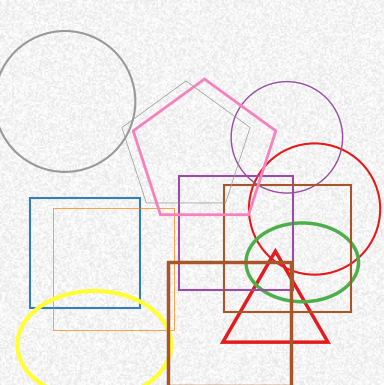[{"shape": "circle", "thickness": 1.5, "radius": 0.85, "center": [0.817, 0.457]}, {"shape": "triangle", "thickness": 2.5, "radius": 0.79, "center": [0.715, 0.19]}, {"shape": "square", "thickness": 1.5, "radius": 0.71, "center": [0.222, 0.342]}, {"shape": "oval", "thickness": 2.5, "radius": 0.73, "center": [0.785, 0.319]}, {"shape": "square", "thickness": 1.5, "radius": 0.74, "center": [0.614, 0.396]}, {"shape": "circle", "thickness": 1, "radius": 0.72, "center": [0.745, 0.643]}, {"shape": "square", "thickness": 0.5, "radius": 0.79, "center": [0.294, 0.301]}, {"shape": "oval", "thickness": 3, "radius": 1.0, "center": [0.245, 0.104]}, {"shape": "square", "thickness": 2.5, "radius": 0.8, "center": [0.596, 0.159]}, {"shape": "square", "thickness": 1.5, "radius": 0.82, "center": [0.747, 0.354]}, {"shape": "pentagon", "thickness": 2, "radius": 0.97, "center": [0.531, 0.6]}, {"shape": "pentagon", "thickness": 0.5, "radius": 0.88, "center": [0.483, 0.615]}, {"shape": "circle", "thickness": 1.5, "radius": 0.91, "center": [0.168, 0.736]}]